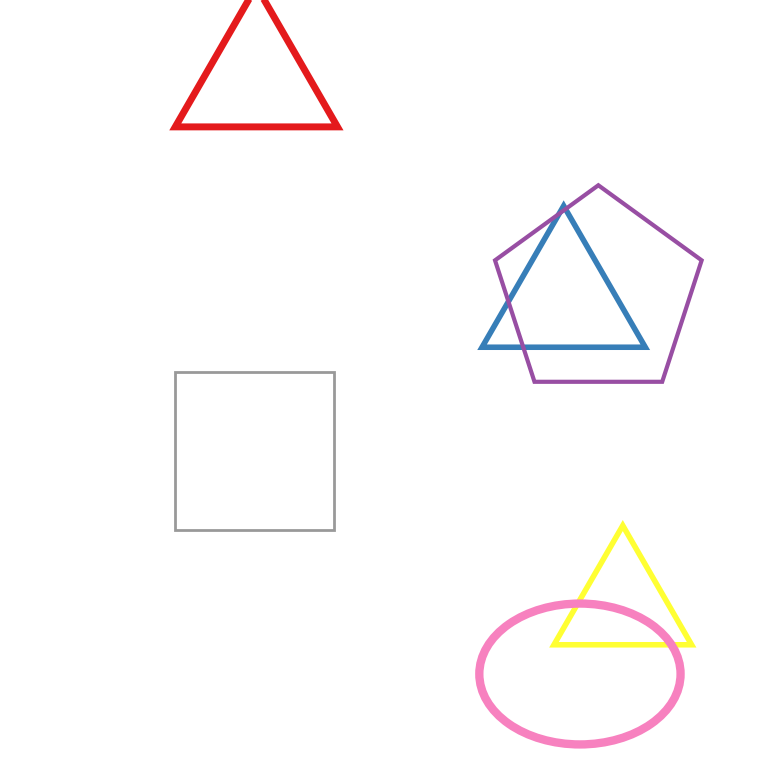[{"shape": "triangle", "thickness": 2.5, "radius": 0.61, "center": [0.333, 0.896]}, {"shape": "triangle", "thickness": 2, "radius": 0.61, "center": [0.732, 0.61]}, {"shape": "pentagon", "thickness": 1.5, "radius": 0.71, "center": [0.777, 0.618]}, {"shape": "triangle", "thickness": 2, "radius": 0.52, "center": [0.809, 0.214]}, {"shape": "oval", "thickness": 3, "radius": 0.65, "center": [0.753, 0.125]}, {"shape": "square", "thickness": 1, "radius": 0.52, "center": [0.331, 0.414]}]